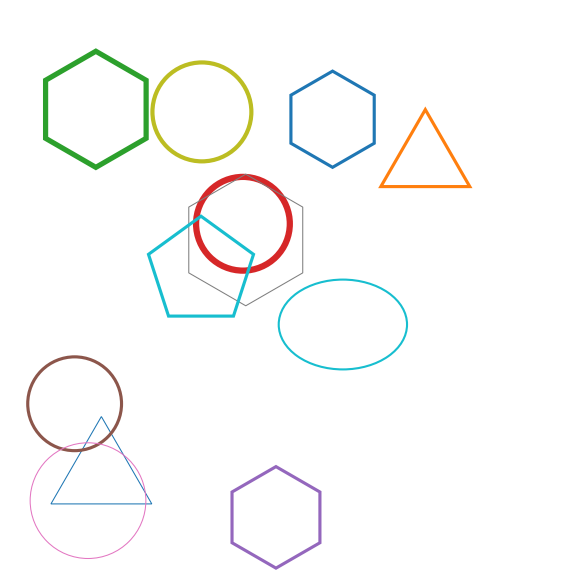[{"shape": "triangle", "thickness": 0.5, "radius": 0.5, "center": [0.176, 0.177]}, {"shape": "hexagon", "thickness": 1.5, "radius": 0.42, "center": [0.576, 0.793]}, {"shape": "triangle", "thickness": 1.5, "radius": 0.44, "center": [0.736, 0.72]}, {"shape": "hexagon", "thickness": 2.5, "radius": 0.5, "center": [0.166, 0.81]}, {"shape": "circle", "thickness": 3, "radius": 0.41, "center": [0.421, 0.612]}, {"shape": "hexagon", "thickness": 1.5, "radius": 0.44, "center": [0.478, 0.103]}, {"shape": "circle", "thickness": 1.5, "radius": 0.41, "center": [0.129, 0.3]}, {"shape": "circle", "thickness": 0.5, "radius": 0.5, "center": [0.152, 0.132]}, {"shape": "hexagon", "thickness": 0.5, "radius": 0.57, "center": [0.426, 0.584]}, {"shape": "circle", "thickness": 2, "radius": 0.43, "center": [0.35, 0.805]}, {"shape": "oval", "thickness": 1, "radius": 0.56, "center": [0.594, 0.437]}, {"shape": "pentagon", "thickness": 1.5, "radius": 0.48, "center": [0.348, 0.529]}]